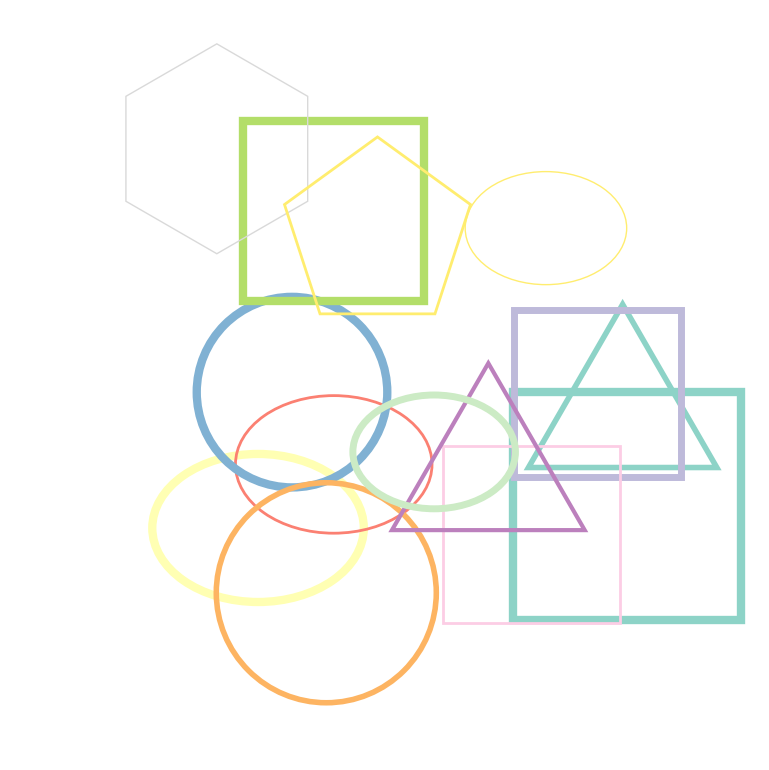[{"shape": "triangle", "thickness": 2, "radius": 0.71, "center": [0.809, 0.463]}, {"shape": "square", "thickness": 3, "radius": 0.74, "center": [0.814, 0.343]}, {"shape": "oval", "thickness": 3, "radius": 0.69, "center": [0.335, 0.314]}, {"shape": "square", "thickness": 2.5, "radius": 0.54, "center": [0.776, 0.489]}, {"shape": "oval", "thickness": 1, "radius": 0.64, "center": [0.433, 0.397]}, {"shape": "circle", "thickness": 3, "radius": 0.62, "center": [0.379, 0.491]}, {"shape": "circle", "thickness": 2, "radius": 0.71, "center": [0.424, 0.23]}, {"shape": "square", "thickness": 3, "radius": 0.59, "center": [0.433, 0.726]}, {"shape": "square", "thickness": 1, "radius": 0.57, "center": [0.69, 0.306]}, {"shape": "hexagon", "thickness": 0.5, "radius": 0.68, "center": [0.282, 0.807]}, {"shape": "triangle", "thickness": 1.5, "radius": 0.72, "center": [0.634, 0.384]}, {"shape": "oval", "thickness": 2.5, "radius": 0.53, "center": [0.564, 0.413]}, {"shape": "oval", "thickness": 0.5, "radius": 0.52, "center": [0.709, 0.704]}, {"shape": "pentagon", "thickness": 1, "radius": 0.63, "center": [0.49, 0.695]}]